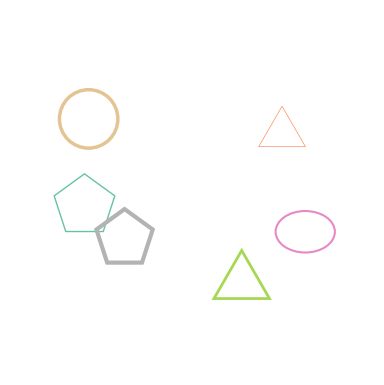[{"shape": "pentagon", "thickness": 1, "radius": 0.41, "center": [0.219, 0.466]}, {"shape": "triangle", "thickness": 0.5, "radius": 0.35, "center": [0.733, 0.654]}, {"shape": "oval", "thickness": 1.5, "radius": 0.38, "center": [0.793, 0.398]}, {"shape": "triangle", "thickness": 2, "radius": 0.42, "center": [0.628, 0.266]}, {"shape": "circle", "thickness": 2.5, "radius": 0.38, "center": [0.23, 0.691]}, {"shape": "pentagon", "thickness": 3, "radius": 0.38, "center": [0.324, 0.38]}]